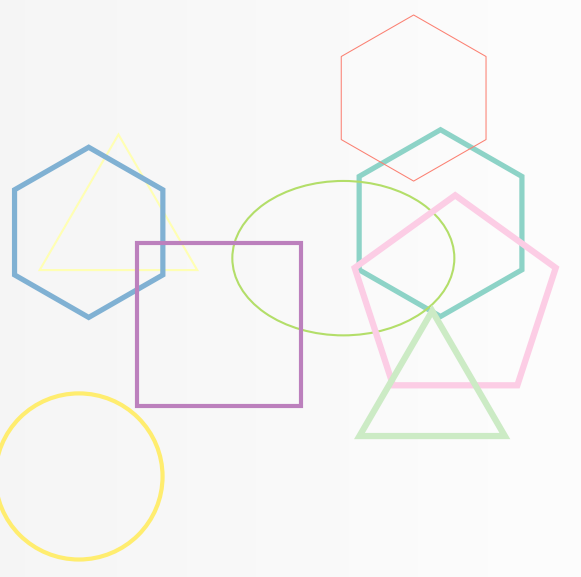[{"shape": "hexagon", "thickness": 2.5, "radius": 0.81, "center": [0.758, 0.613]}, {"shape": "triangle", "thickness": 1, "radius": 0.78, "center": [0.204, 0.61]}, {"shape": "hexagon", "thickness": 0.5, "radius": 0.72, "center": [0.712, 0.829]}, {"shape": "hexagon", "thickness": 2.5, "radius": 0.74, "center": [0.153, 0.597]}, {"shape": "oval", "thickness": 1, "radius": 0.95, "center": [0.591, 0.552]}, {"shape": "pentagon", "thickness": 3, "radius": 0.91, "center": [0.783, 0.479]}, {"shape": "square", "thickness": 2, "radius": 0.71, "center": [0.377, 0.437]}, {"shape": "triangle", "thickness": 3, "radius": 0.72, "center": [0.744, 0.316]}, {"shape": "circle", "thickness": 2, "radius": 0.72, "center": [0.136, 0.174]}]